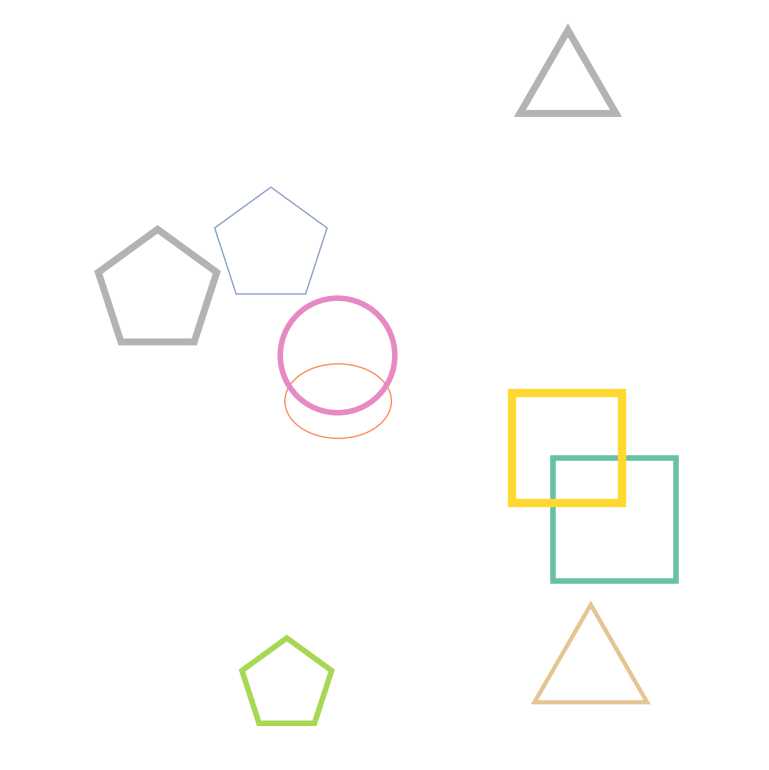[{"shape": "square", "thickness": 2, "radius": 0.4, "center": [0.798, 0.325]}, {"shape": "oval", "thickness": 0.5, "radius": 0.35, "center": [0.439, 0.479]}, {"shape": "pentagon", "thickness": 0.5, "radius": 0.38, "center": [0.352, 0.68]}, {"shape": "circle", "thickness": 2, "radius": 0.37, "center": [0.438, 0.538]}, {"shape": "pentagon", "thickness": 2, "radius": 0.31, "center": [0.372, 0.11]}, {"shape": "square", "thickness": 3, "radius": 0.36, "center": [0.737, 0.418]}, {"shape": "triangle", "thickness": 1.5, "radius": 0.42, "center": [0.767, 0.13]}, {"shape": "pentagon", "thickness": 2.5, "radius": 0.4, "center": [0.205, 0.621]}, {"shape": "triangle", "thickness": 2.5, "radius": 0.36, "center": [0.738, 0.889]}]